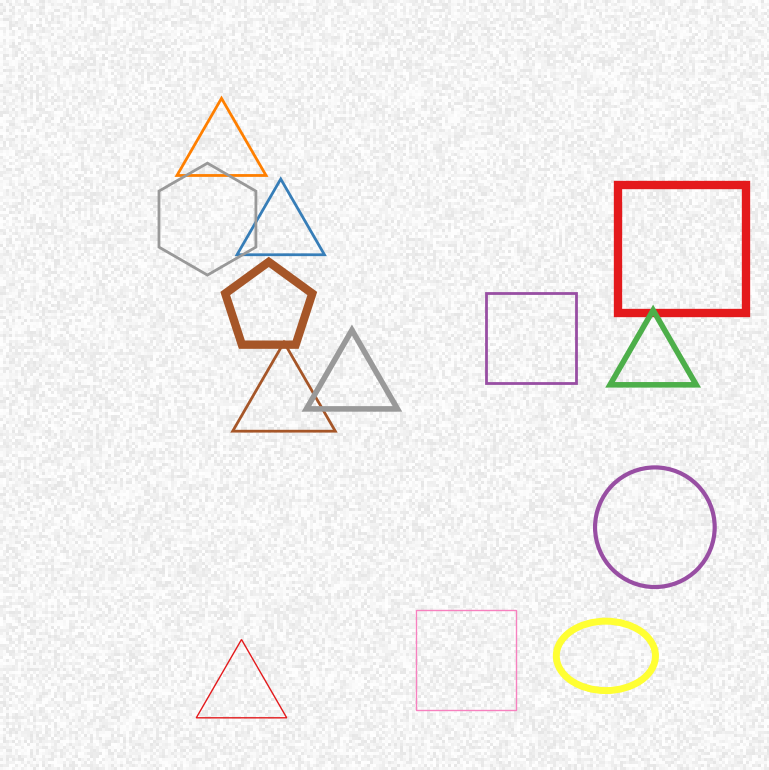[{"shape": "square", "thickness": 3, "radius": 0.42, "center": [0.886, 0.677]}, {"shape": "triangle", "thickness": 0.5, "radius": 0.34, "center": [0.314, 0.102]}, {"shape": "triangle", "thickness": 1, "radius": 0.33, "center": [0.365, 0.702]}, {"shape": "triangle", "thickness": 2, "radius": 0.32, "center": [0.848, 0.533]}, {"shape": "square", "thickness": 1, "radius": 0.29, "center": [0.69, 0.561]}, {"shape": "circle", "thickness": 1.5, "radius": 0.39, "center": [0.85, 0.315]}, {"shape": "triangle", "thickness": 1, "radius": 0.33, "center": [0.288, 0.806]}, {"shape": "oval", "thickness": 2.5, "radius": 0.32, "center": [0.787, 0.148]}, {"shape": "triangle", "thickness": 1, "radius": 0.38, "center": [0.369, 0.478]}, {"shape": "pentagon", "thickness": 3, "radius": 0.3, "center": [0.349, 0.6]}, {"shape": "square", "thickness": 0.5, "radius": 0.32, "center": [0.605, 0.143]}, {"shape": "hexagon", "thickness": 1, "radius": 0.36, "center": [0.269, 0.715]}, {"shape": "triangle", "thickness": 2, "radius": 0.34, "center": [0.457, 0.503]}]